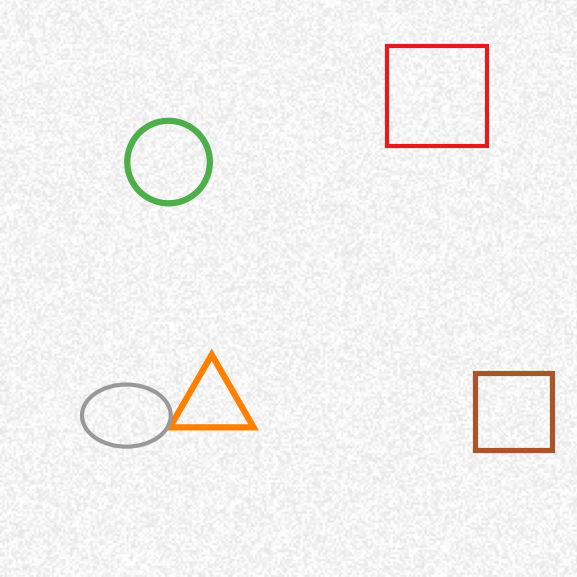[{"shape": "square", "thickness": 2, "radius": 0.43, "center": [0.757, 0.833]}, {"shape": "circle", "thickness": 3, "radius": 0.36, "center": [0.292, 0.719]}, {"shape": "triangle", "thickness": 3, "radius": 0.42, "center": [0.367, 0.301]}, {"shape": "square", "thickness": 2.5, "radius": 0.33, "center": [0.89, 0.287]}, {"shape": "oval", "thickness": 2, "radius": 0.38, "center": [0.219, 0.28]}]